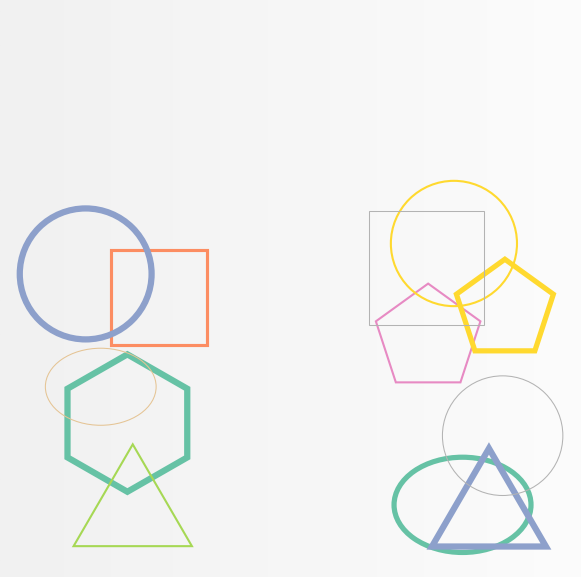[{"shape": "hexagon", "thickness": 3, "radius": 0.59, "center": [0.219, 0.267]}, {"shape": "oval", "thickness": 2.5, "radius": 0.59, "center": [0.796, 0.125]}, {"shape": "square", "thickness": 1.5, "radius": 0.41, "center": [0.273, 0.484]}, {"shape": "triangle", "thickness": 3, "radius": 0.57, "center": [0.841, 0.109]}, {"shape": "circle", "thickness": 3, "radius": 0.57, "center": [0.147, 0.525]}, {"shape": "pentagon", "thickness": 1, "radius": 0.47, "center": [0.737, 0.414]}, {"shape": "triangle", "thickness": 1, "radius": 0.59, "center": [0.228, 0.112]}, {"shape": "circle", "thickness": 1, "radius": 0.54, "center": [0.781, 0.578]}, {"shape": "pentagon", "thickness": 2.5, "radius": 0.44, "center": [0.869, 0.463]}, {"shape": "oval", "thickness": 0.5, "radius": 0.48, "center": [0.173, 0.329]}, {"shape": "circle", "thickness": 0.5, "radius": 0.52, "center": [0.865, 0.245]}, {"shape": "square", "thickness": 0.5, "radius": 0.49, "center": [0.734, 0.535]}]